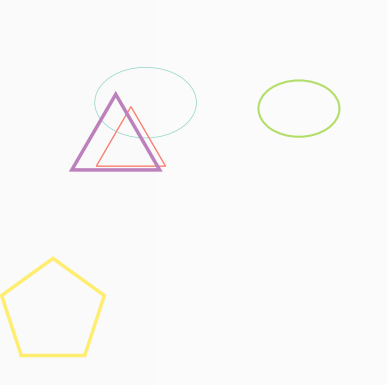[{"shape": "oval", "thickness": 0.5, "radius": 0.66, "center": [0.376, 0.733]}, {"shape": "triangle", "thickness": 1, "radius": 0.52, "center": [0.338, 0.62]}, {"shape": "oval", "thickness": 1.5, "radius": 0.52, "center": [0.771, 0.718]}, {"shape": "triangle", "thickness": 2.5, "radius": 0.65, "center": [0.299, 0.624]}, {"shape": "pentagon", "thickness": 2.5, "radius": 0.7, "center": [0.137, 0.189]}]